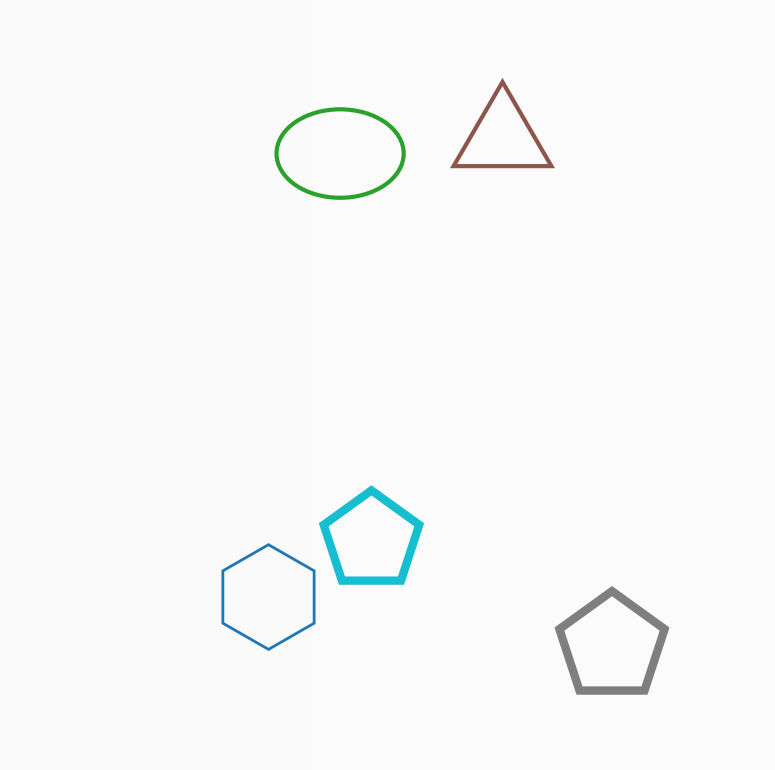[{"shape": "hexagon", "thickness": 1, "radius": 0.34, "center": [0.346, 0.225]}, {"shape": "oval", "thickness": 1.5, "radius": 0.41, "center": [0.439, 0.801]}, {"shape": "triangle", "thickness": 1.5, "radius": 0.36, "center": [0.648, 0.821]}, {"shape": "pentagon", "thickness": 3, "radius": 0.36, "center": [0.79, 0.161]}, {"shape": "pentagon", "thickness": 3, "radius": 0.32, "center": [0.479, 0.298]}]